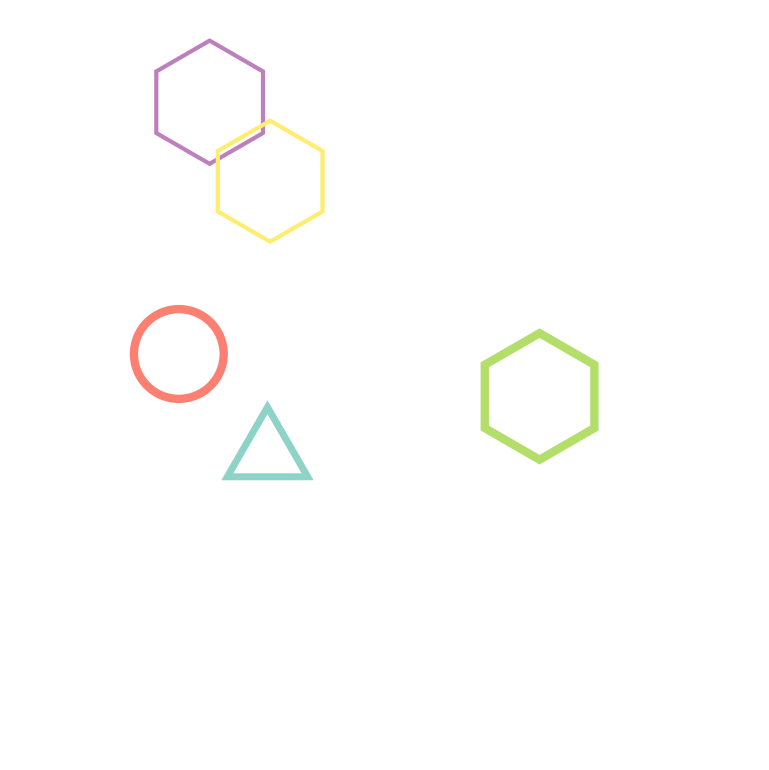[{"shape": "triangle", "thickness": 2.5, "radius": 0.3, "center": [0.347, 0.411]}, {"shape": "circle", "thickness": 3, "radius": 0.29, "center": [0.232, 0.54]}, {"shape": "hexagon", "thickness": 3, "radius": 0.41, "center": [0.701, 0.485]}, {"shape": "hexagon", "thickness": 1.5, "radius": 0.4, "center": [0.272, 0.867]}, {"shape": "hexagon", "thickness": 1.5, "radius": 0.39, "center": [0.351, 0.765]}]